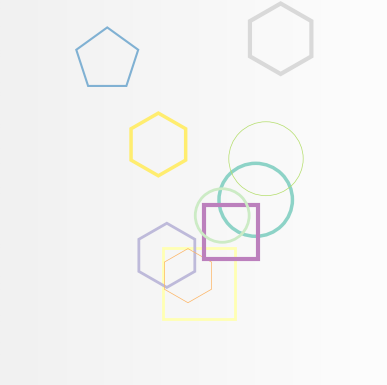[{"shape": "circle", "thickness": 2.5, "radius": 0.47, "center": [0.66, 0.481]}, {"shape": "square", "thickness": 2, "radius": 0.46, "center": [0.514, 0.263]}, {"shape": "hexagon", "thickness": 2, "radius": 0.42, "center": [0.431, 0.337]}, {"shape": "pentagon", "thickness": 1.5, "radius": 0.42, "center": [0.277, 0.845]}, {"shape": "hexagon", "thickness": 0.5, "radius": 0.35, "center": [0.485, 0.284]}, {"shape": "circle", "thickness": 0.5, "radius": 0.48, "center": [0.686, 0.588]}, {"shape": "hexagon", "thickness": 3, "radius": 0.46, "center": [0.724, 0.899]}, {"shape": "square", "thickness": 3, "radius": 0.35, "center": [0.597, 0.396]}, {"shape": "circle", "thickness": 2, "radius": 0.35, "center": [0.573, 0.44]}, {"shape": "hexagon", "thickness": 2.5, "radius": 0.41, "center": [0.409, 0.625]}]